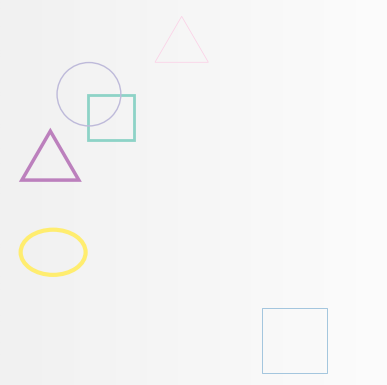[{"shape": "square", "thickness": 2, "radius": 0.29, "center": [0.286, 0.695]}, {"shape": "circle", "thickness": 1, "radius": 0.41, "center": [0.23, 0.755]}, {"shape": "square", "thickness": 0.5, "radius": 0.42, "center": [0.759, 0.116]}, {"shape": "triangle", "thickness": 0.5, "radius": 0.4, "center": [0.469, 0.878]}, {"shape": "triangle", "thickness": 2.5, "radius": 0.42, "center": [0.13, 0.575]}, {"shape": "oval", "thickness": 3, "radius": 0.42, "center": [0.137, 0.345]}]